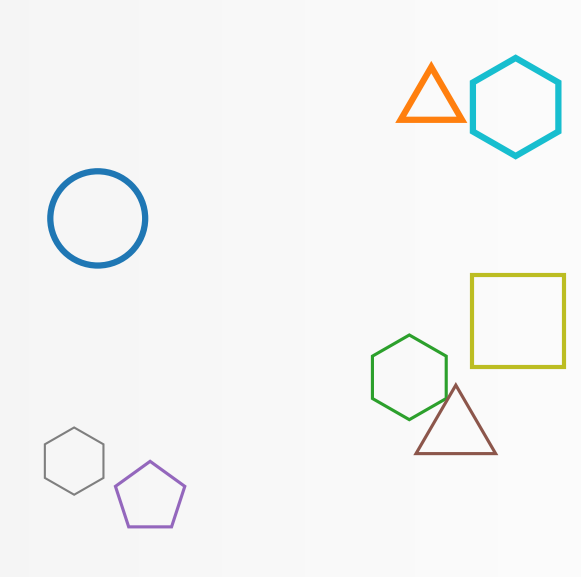[{"shape": "circle", "thickness": 3, "radius": 0.41, "center": [0.168, 0.621]}, {"shape": "triangle", "thickness": 3, "radius": 0.3, "center": [0.742, 0.822]}, {"shape": "hexagon", "thickness": 1.5, "radius": 0.37, "center": [0.704, 0.346]}, {"shape": "pentagon", "thickness": 1.5, "radius": 0.31, "center": [0.258, 0.138]}, {"shape": "triangle", "thickness": 1.5, "radius": 0.4, "center": [0.784, 0.253]}, {"shape": "hexagon", "thickness": 1, "radius": 0.29, "center": [0.128, 0.201]}, {"shape": "square", "thickness": 2, "radius": 0.4, "center": [0.892, 0.443]}, {"shape": "hexagon", "thickness": 3, "radius": 0.42, "center": [0.887, 0.814]}]